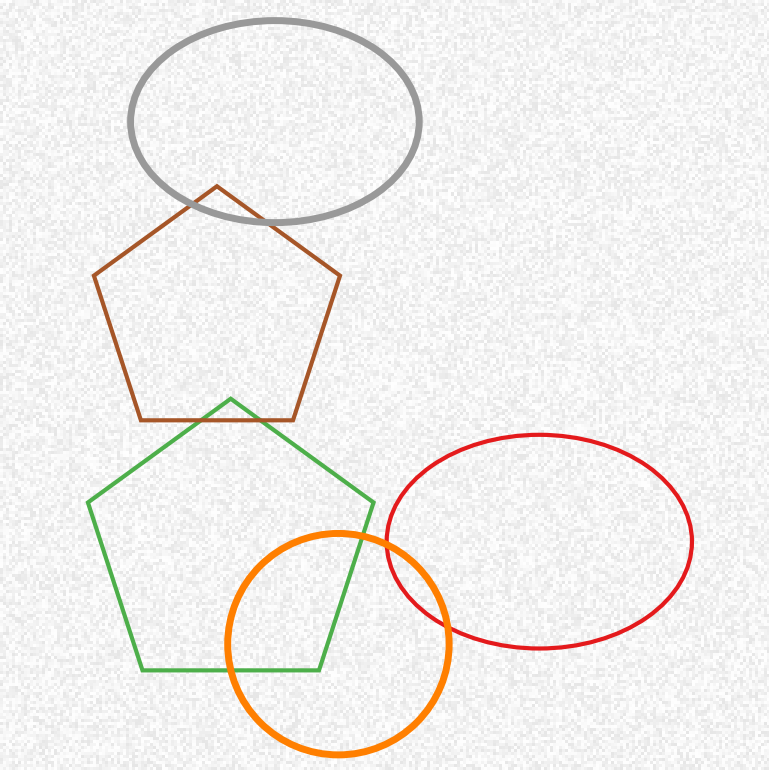[{"shape": "oval", "thickness": 1.5, "radius": 0.99, "center": [0.7, 0.297]}, {"shape": "pentagon", "thickness": 1.5, "radius": 0.98, "center": [0.3, 0.287]}, {"shape": "circle", "thickness": 2.5, "radius": 0.72, "center": [0.44, 0.163]}, {"shape": "pentagon", "thickness": 1.5, "radius": 0.84, "center": [0.282, 0.59]}, {"shape": "oval", "thickness": 2.5, "radius": 0.94, "center": [0.357, 0.842]}]